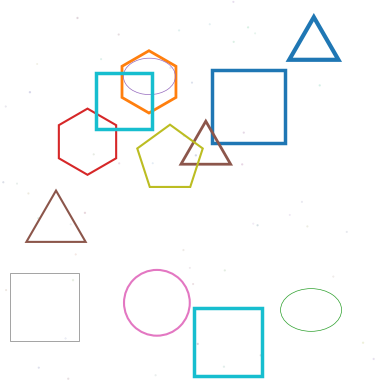[{"shape": "triangle", "thickness": 3, "radius": 0.37, "center": [0.815, 0.882]}, {"shape": "square", "thickness": 2.5, "radius": 0.47, "center": [0.645, 0.722]}, {"shape": "hexagon", "thickness": 2, "radius": 0.4, "center": [0.387, 0.787]}, {"shape": "oval", "thickness": 0.5, "radius": 0.4, "center": [0.808, 0.195]}, {"shape": "hexagon", "thickness": 1.5, "radius": 0.43, "center": [0.227, 0.632]}, {"shape": "oval", "thickness": 0.5, "radius": 0.34, "center": [0.388, 0.802]}, {"shape": "triangle", "thickness": 2, "radius": 0.37, "center": [0.535, 0.611]}, {"shape": "triangle", "thickness": 1.5, "radius": 0.44, "center": [0.145, 0.416]}, {"shape": "circle", "thickness": 1.5, "radius": 0.43, "center": [0.408, 0.214]}, {"shape": "square", "thickness": 0.5, "radius": 0.45, "center": [0.115, 0.203]}, {"shape": "pentagon", "thickness": 1.5, "radius": 0.45, "center": [0.442, 0.587]}, {"shape": "square", "thickness": 2.5, "radius": 0.37, "center": [0.322, 0.738]}, {"shape": "square", "thickness": 2.5, "radius": 0.44, "center": [0.593, 0.112]}]